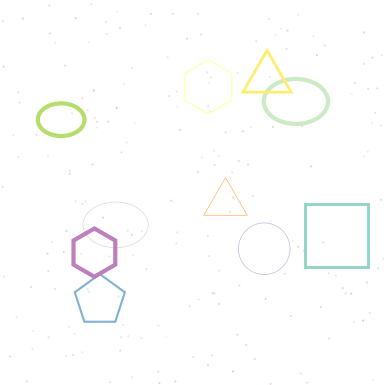[{"shape": "square", "thickness": 2, "radius": 0.41, "center": [0.873, 0.389]}, {"shape": "hexagon", "thickness": 1, "radius": 0.35, "center": [0.541, 0.775]}, {"shape": "circle", "thickness": 0.5, "radius": 0.34, "center": [0.686, 0.354]}, {"shape": "pentagon", "thickness": 1.5, "radius": 0.34, "center": [0.259, 0.22]}, {"shape": "triangle", "thickness": 0.5, "radius": 0.33, "center": [0.586, 0.473]}, {"shape": "oval", "thickness": 3, "radius": 0.3, "center": [0.159, 0.689]}, {"shape": "oval", "thickness": 0.5, "radius": 0.42, "center": [0.3, 0.416]}, {"shape": "hexagon", "thickness": 3, "radius": 0.31, "center": [0.245, 0.344]}, {"shape": "oval", "thickness": 3, "radius": 0.42, "center": [0.769, 0.737]}, {"shape": "triangle", "thickness": 2, "radius": 0.36, "center": [0.694, 0.797]}]